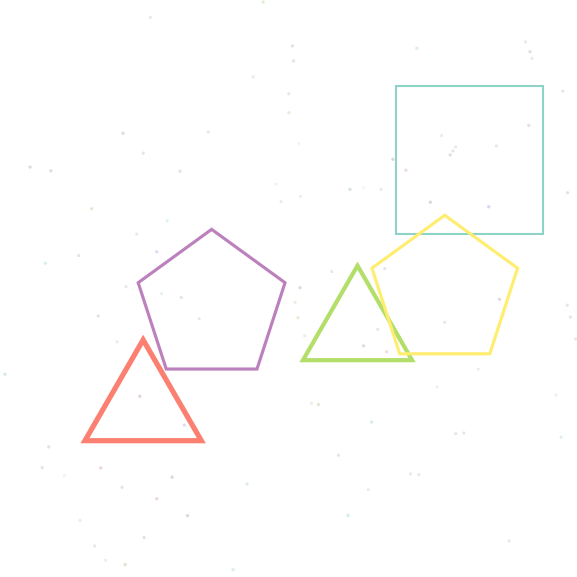[{"shape": "square", "thickness": 1, "radius": 0.64, "center": [0.814, 0.722]}, {"shape": "triangle", "thickness": 2.5, "radius": 0.58, "center": [0.248, 0.294]}, {"shape": "triangle", "thickness": 2, "radius": 0.55, "center": [0.619, 0.43]}, {"shape": "pentagon", "thickness": 1.5, "radius": 0.67, "center": [0.366, 0.468]}, {"shape": "pentagon", "thickness": 1.5, "radius": 0.66, "center": [0.77, 0.494]}]